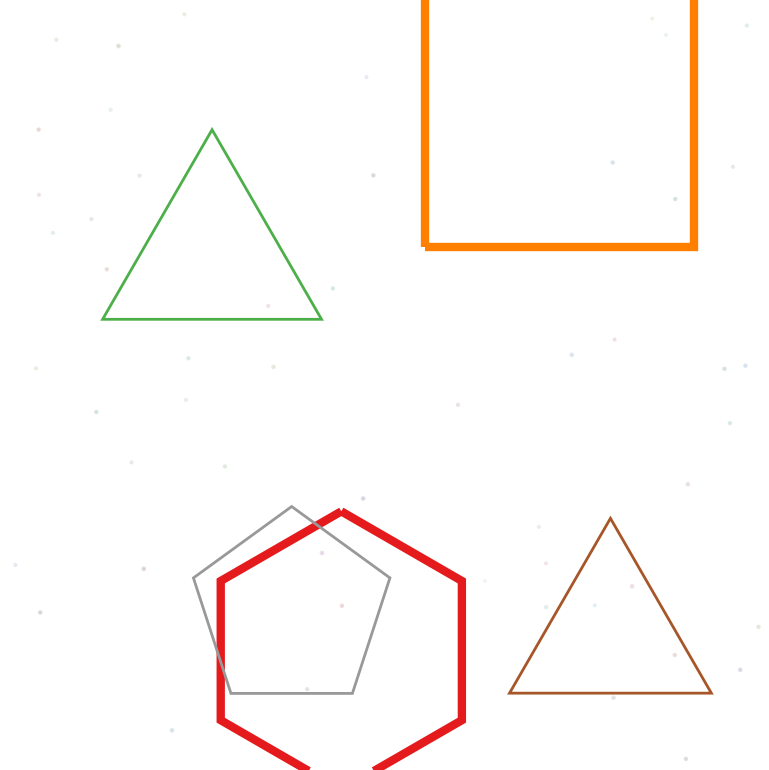[{"shape": "hexagon", "thickness": 3, "radius": 0.9, "center": [0.443, 0.155]}, {"shape": "triangle", "thickness": 1, "radius": 0.82, "center": [0.275, 0.667]}, {"shape": "square", "thickness": 3, "radius": 0.87, "center": [0.727, 0.855]}, {"shape": "triangle", "thickness": 1, "radius": 0.76, "center": [0.793, 0.175]}, {"shape": "pentagon", "thickness": 1, "radius": 0.67, "center": [0.379, 0.208]}]